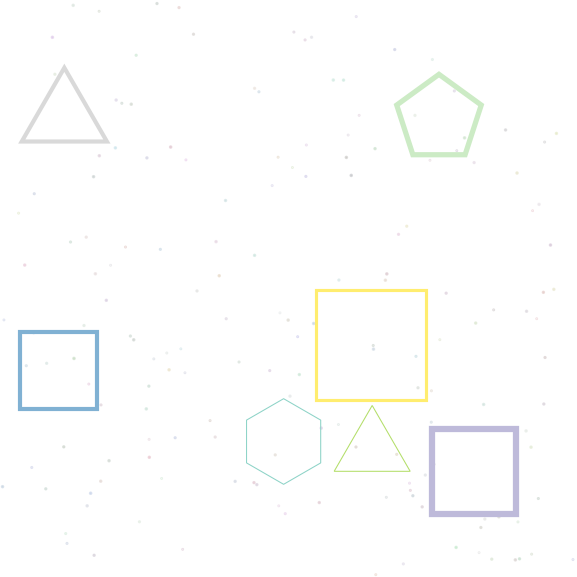[{"shape": "hexagon", "thickness": 0.5, "radius": 0.37, "center": [0.491, 0.235]}, {"shape": "square", "thickness": 3, "radius": 0.37, "center": [0.821, 0.183]}, {"shape": "square", "thickness": 2, "radius": 0.33, "center": [0.102, 0.357]}, {"shape": "triangle", "thickness": 0.5, "radius": 0.38, "center": [0.644, 0.221]}, {"shape": "triangle", "thickness": 2, "radius": 0.43, "center": [0.111, 0.797]}, {"shape": "pentagon", "thickness": 2.5, "radius": 0.38, "center": [0.76, 0.793]}, {"shape": "square", "thickness": 1.5, "radius": 0.47, "center": [0.642, 0.402]}]